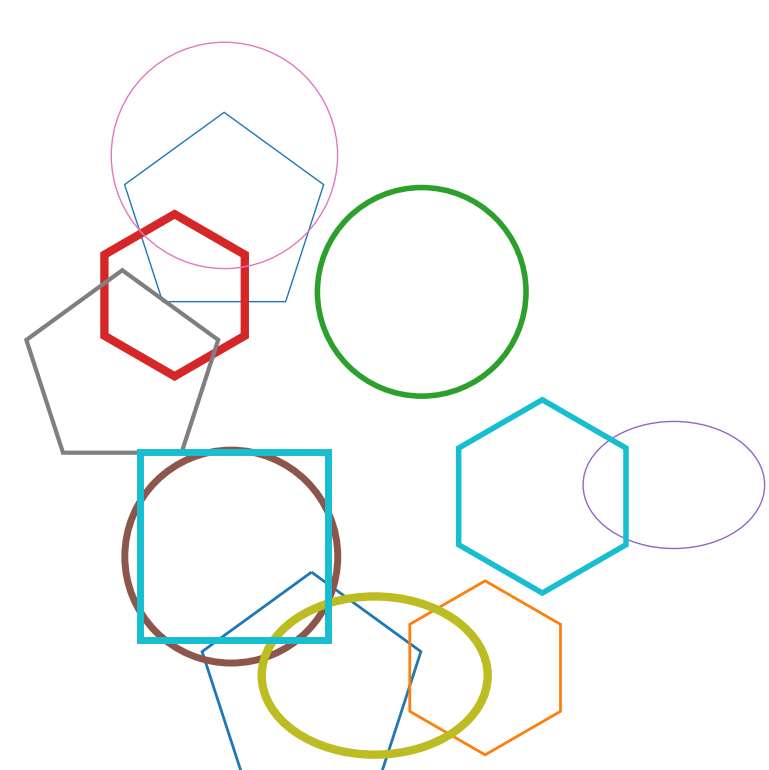[{"shape": "pentagon", "thickness": 1, "radius": 0.75, "center": [0.405, 0.108]}, {"shape": "pentagon", "thickness": 0.5, "radius": 0.68, "center": [0.291, 0.718]}, {"shape": "hexagon", "thickness": 1, "radius": 0.56, "center": [0.63, 0.133]}, {"shape": "circle", "thickness": 2, "radius": 0.68, "center": [0.548, 0.621]}, {"shape": "hexagon", "thickness": 3, "radius": 0.53, "center": [0.227, 0.617]}, {"shape": "oval", "thickness": 0.5, "radius": 0.59, "center": [0.875, 0.37]}, {"shape": "circle", "thickness": 2.5, "radius": 0.69, "center": [0.3, 0.277]}, {"shape": "circle", "thickness": 0.5, "radius": 0.73, "center": [0.291, 0.798]}, {"shape": "pentagon", "thickness": 1.5, "radius": 0.65, "center": [0.159, 0.518]}, {"shape": "oval", "thickness": 3, "radius": 0.73, "center": [0.487, 0.123]}, {"shape": "hexagon", "thickness": 2, "radius": 0.63, "center": [0.704, 0.355]}, {"shape": "square", "thickness": 2.5, "radius": 0.61, "center": [0.304, 0.291]}]